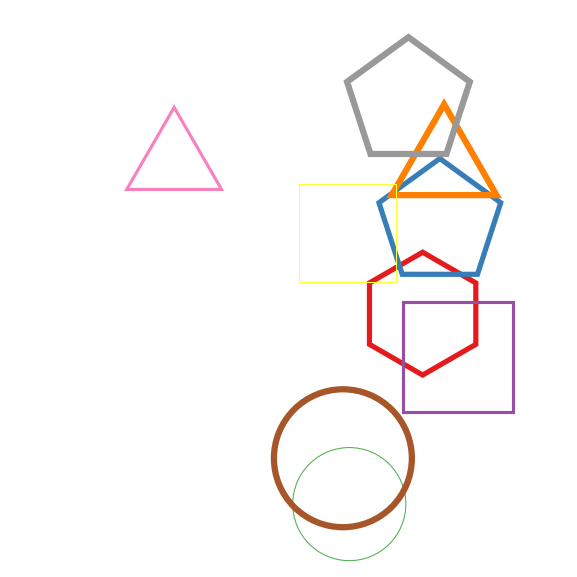[{"shape": "hexagon", "thickness": 2.5, "radius": 0.53, "center": [0.732, 0.456]}, {"shape": "pentagon", "thickness": 2.5, "radius": 0.55, "center": [0.762, 0.614]}, {"shape": "circle", "thickness": 0.5, "radius": 0.49, "center": [0.605, 0.126]}, {"shape": "square", "thickness": 1.5, "radius": 0.47, "center": [0.793, 0.381]}, {"shape": "triangle", "thickness": 3, "radius": 0.52, "center": [0.769, 0.714]}, {"shape": "square", "thickness": 0.5, "radius": 0.42, "center": [0.601, 0.596]}, {"shape": "circle", "thickness": 3, "radius": 0.6, "center": [0.594, 0.206]}, {"shape": "triangle", "thickness": 1.5, "radius": 0.47, "center": [0.302, 0.719]}, {"shape": "pentagon", "thickness": 3, "radius": 0.56, "center": [0.707, 0.823]}]